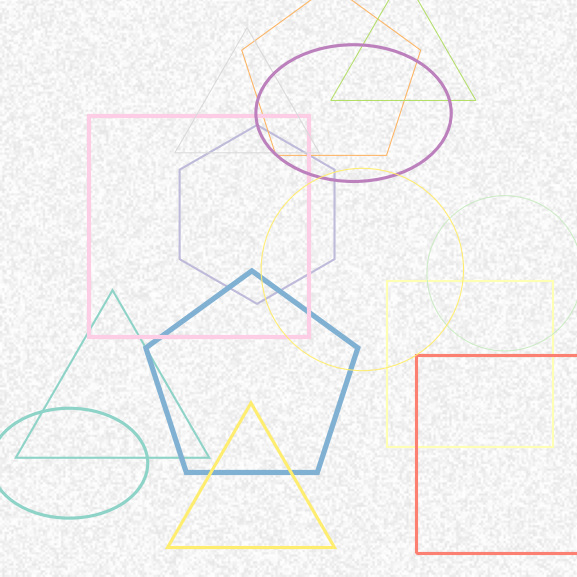[{"shape": "oval", "thickness": 1.5, "radius": 0.68, "center": [0.12, 0.197]}, {"shape": "triangle", "thickness": 1, "radius": 0.97, "center": [0.195, 0.303]}, {"shape": "square", "thickness": 1, "radius": 0.72, "center": [0.814, 0.368]}, {"shape": "hexagon", "thickness": 1, "radius": 0.77, "center": [0.445, 0.628]}, {"shape": "square", "thickness": 1.5, "radius": 0.86, "center": [0.892, 0.212]}, {"shape": "pentagon", "thickness": 2.5, "radius": 0.97, "center": [0.436, 0.337]}, {"shape": "pentagon", "thickness": 0.5, "radius": 0.81, "center": [0.574, 0.862]}, {"shape": "triangle", "thickness": 0.5, "radius": 0.73, "center": [0.698, 0.898]}, {"shape": "square", "thickness": 2, "radius": 0.95, "center": [0.344, 0.607]}, {"shape": "triangle", "thickness": 0.5, "radius": 0.72, "center": [0.428, 0.807]}, {"shape": "oval", "thickness": 1.5, "radius": 0.85, "center": [0.612, 0.803]}, {"shape": "circle", "thickness": 0.5, "radius": 0.67, "center": [0.874, 0.526]}, {"shape": "circle", "thickness": 0.5, "radius": 0.88, "center": [0.627, 0.532]}, {"shape": "triangle", "thickness": 1.5, "radius": 0.83, "center": [0.435, 0.134]}]